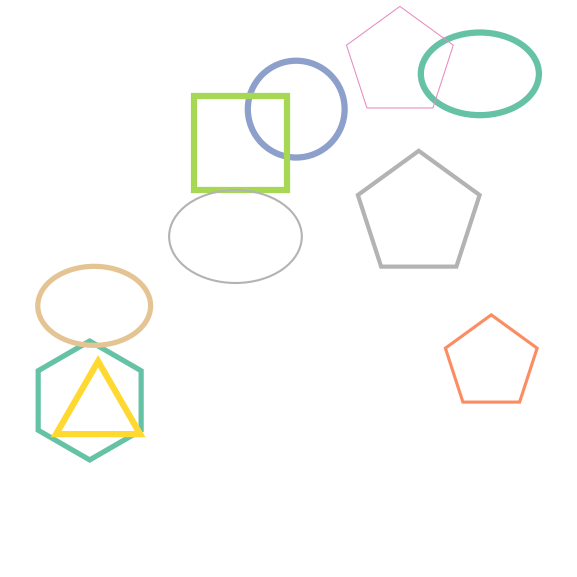[{"shape": "oval", "thickness": 3, "radius": 0.51, "center": [0.831, 0.871]}, {"shape": "hexagon", "thickness": 2.5, "radius": 0.51, "center": [0.155, 0.306]}, {"shape": "pentagon", "thickness": 1.5, "radius": 0.42, "center": [0.851, 0.37]}, {"shape": "circle", "thickness": 3, "radius": 0.42, "center": [0.513, 0.81]}, {"shape": "pentagon", "thickness": 0.5, "radius": 0.49, "center": [0.692, 0.891]}, {"shape": "square", "thickness": 3, "radius": 0.41, "center": [0.416, 0.752]}, {"shape": "triangle", "thickness": 3, "radius": 0.42, "center": [0.17, 0.289]}, {"shape": "oval", "thickness": 2.5, "radius": 0.49, "center": [0.163, 0.47]}, {"shape": "pentagon", "thickness": 2, "radius": 0.55, "center": [0.725, 0.627]}, {"shape": "oval", "thickness": 1, "radius": 0.57, "center": [0.408, 0.59]}]